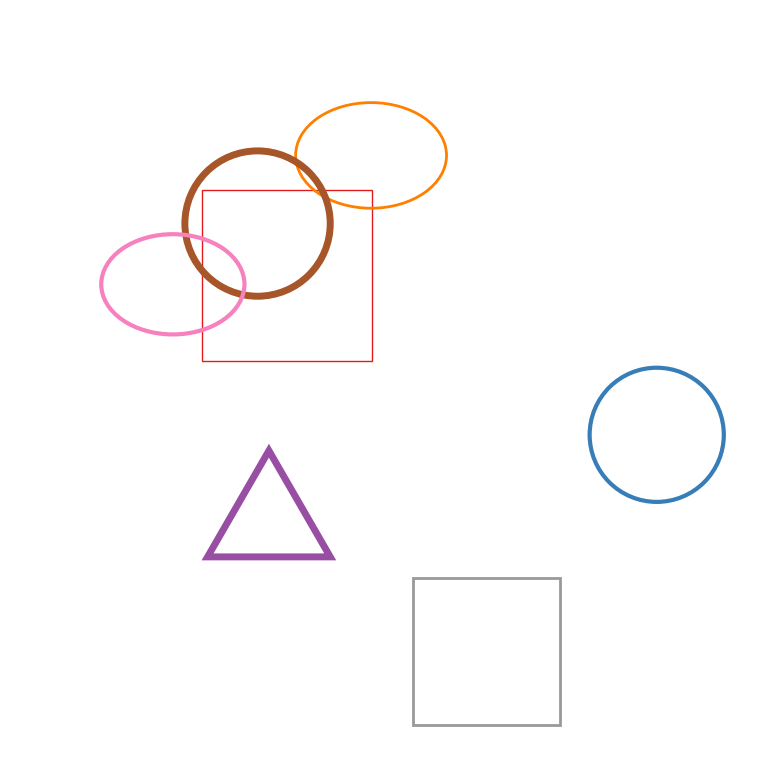[{"shape": "square", "thickness": 0.5, "radius": 0.55, "center": [0.373, 0.642]}, {"shape": "circle", "thickness": 1.5, "radius": 0.44, "center": [0.853, 0.435]}, {"shape": "triangle", "thickness": 2.5, "radius": 0.46, "center": [0.349, 0.323]}, {"shape": "oval", "thickness": 1, "radius": 0.49, "center": [0.482, 0.798]}, {"shape": "circle", "thickness": 2.5, "radius": 0.47, "center": [0.334, 0.71]}, {"shape": "oval", "thickness": 1.5, "radius": 0.46, "center": [0.224, 0.631]}, {"shape": "square", "thickness": 1, "radius": 0.48, "center": [0.631, 0.154]}]